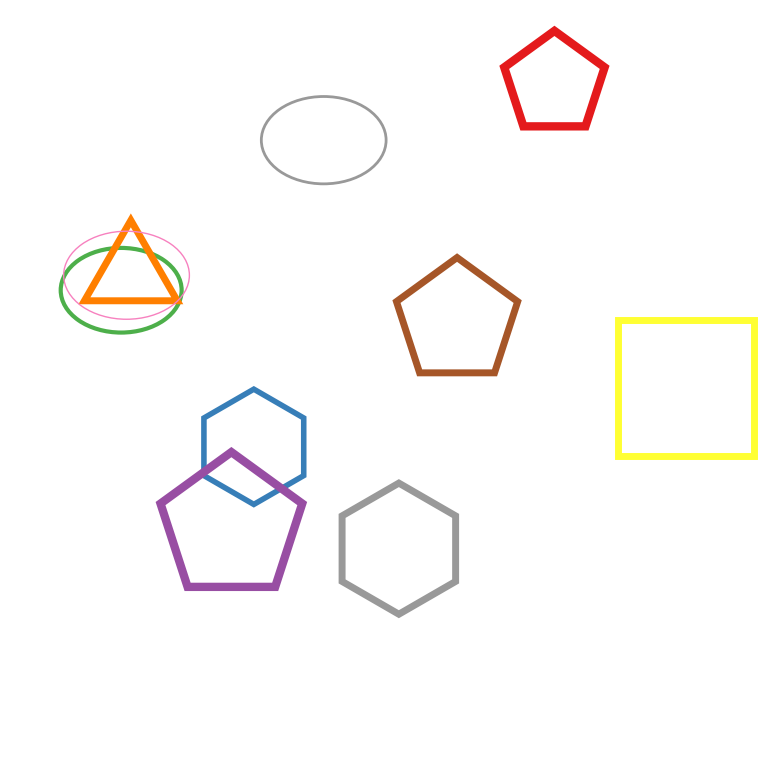[{"shape": "pentagon", "thickness": 3, "radius": 0.34, "center": [0.72, 0.891]}, {"shape": "hexagon", "thickness": 2, "radius": 0.37, "center": [0.33, 0.42]}, {"shape": "oval", "thickness": 1.5, "radius": 0.39, "center": [0.157, 0.623]}, {"shape": "pentagon", "thickness": 3, "radius": 0.48, "center": [0.3, 0.316]}, {"shape": "triangle", "thickness": 2.5, "radius": 0.35, "center": [0.17, 0.644]}, {"shape": "square", "thickness": 2.5, "radius": 0.44, "center": [0.891, 0.496]}, {"shape": "pentagon", "thickness": 2.5, "radius": 0.41, "center": [0.594, 0.583]}, {"shape": "oval", "thickness": 0.5, "radius": 0.41, "center": [0.164, 0.643]}, {"shape": "oval", "thickness": 1, "radius": 0.41, "center": [0.42, 0.818]}, {"shape": "hexagon", "thickness": 2.5, "radius": 0.43, "center": [0.518, 0.287]}]